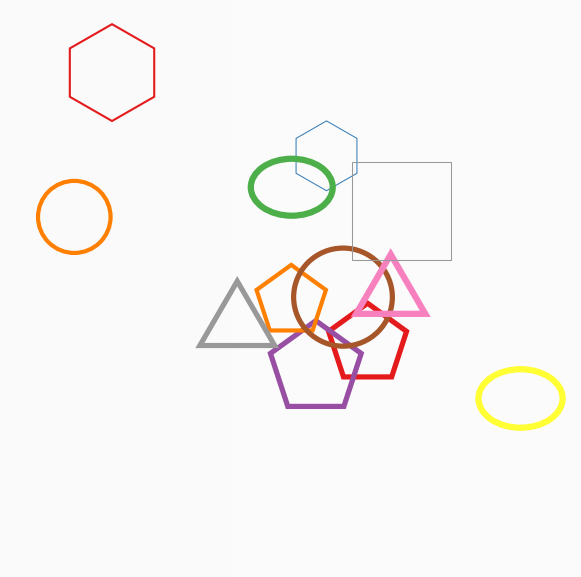[{"shape": "hexagon", "thickness": 1, "radius": 0.42, "center": [0.193, 0.873]}, {"shape": "pentagon", "thickness": 2.5, "radius": 0.35, "center": [0.632, 0.403]}, {"shape": "hexagon", "thickness": 0.5, "radius": 0.3, "center": [0.562, 0.729]}, {"shape": "oval", "thickness": 3, "radius": 0.35, "center": [0.502, 0.675]}, {"shape": "pentagon", "thickness": 2.5, "radius": 0.41, "center": [0.543, 0.362]}, {"shape": "pentagon", "thickness": 2, "radius": 0.31, "center": [0.501, 0.478]}, {"shape": "circle", "thickness": 2, "radius": 0.31, "center": [0.128, 0.624]}, {"shape": "oval", "thickness": 3, "radius": 0.36, "center": [0.896, 0.309]}, {"shape": "circle", "thickness": 2.5, "radius": 0.42, "center": [0.59, 0.485]}, {"shape": "triangle", "thickness": 3, "radius": 0.34, "center": [0.672, 0.49]}, {"shape": "square", "thickness": 0.5, "radius": 0.42, "center": [0.691, 0.633]}, {"shape": "triangle", "thickness": 2.5, "radius": 0.37, "center": [0.408, 0.438]}]